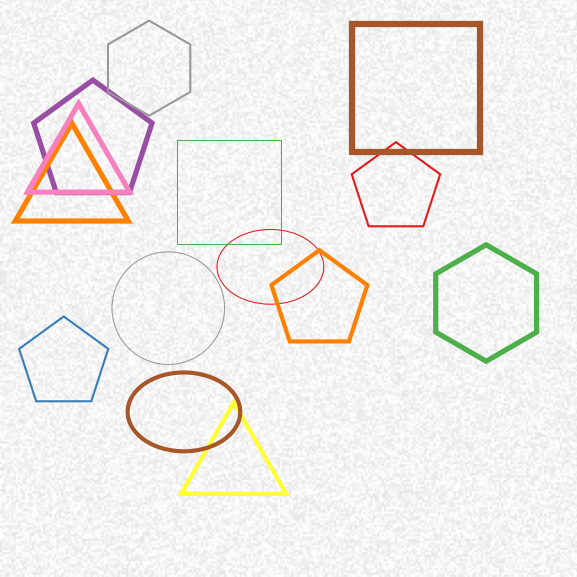[{"shape": "oval", "thickness": 0.5, "radius": 0.46, "center": [0.468, 0.537]}, {"shape": "pentagon", "thickness": 1, "radius": 0.4, "center": [0.686, 0.672]}, {"shape": "pentagon", "thickness": 1, "radius": 0.41, "center": [0.11, 0.37]}, {"shape": "square", "thickness": 0.5, "radius": 0.45, "center": [0.396, 0.667]}, {"shape": "hexagon", "thickness": 2.5, "radius": 0.5, "center": [0.842, 0.474]}, {"shape": "pentagon", "thickness": 2.5, "radius": 0.54, "center": [0.161, 0.753]}, {"shape": "pentagon", "thickness": 2, "radius": 0.44, "center": [0.553, 0.479]}, {"shape": "triangle", "thickness": 2.5, "radius": 0.57, "center": [0.124, 0.673]}, {"shape": "triangle", "thickness": 2, "radius": 0.53, "center": [0.405, 0.197]}, {"shape": "square", "thickness": 3, "radius": 0.56, "center": [0.721, 0.847]}, {"shape": "oval", "thickness": 2, "radius": 0.49, "center": [0.318, 0.286]}, {"shape": "triangle", "thickness": 2.5, "radius": 0.51, "center": [0.136, 0.718]}, {"shape": "circle", "thickness": 0.5, "radius": 0.49, "center": [0.291, 0.466]}, {"shape": "hexagon", "thickness": 1, "radius": 0.41, "center": [0.258, 0.881]}]